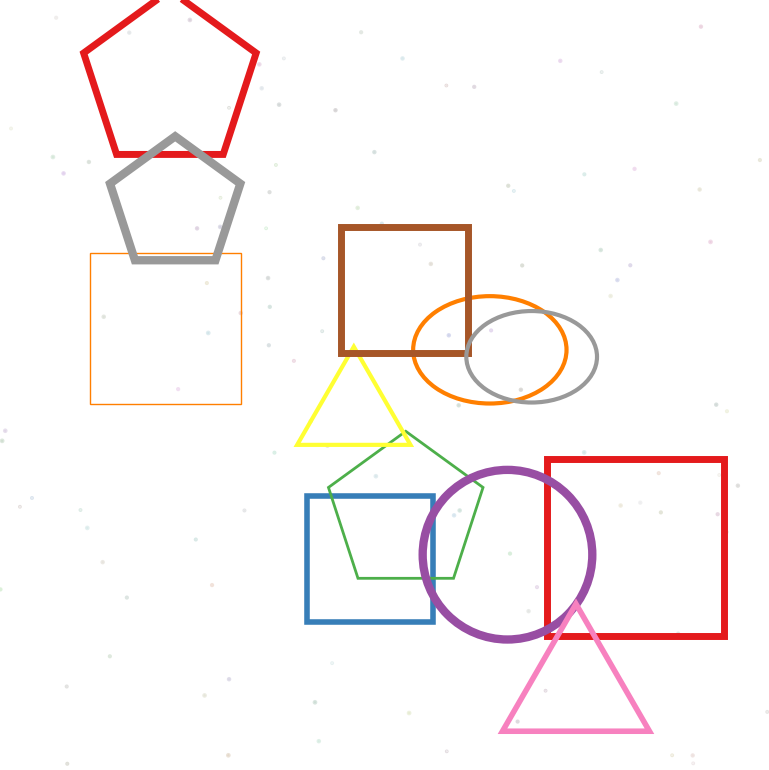[{"shape": "square", "thickness": 2.5, "radius": 0.57, "center": [0.825, 0.289]}, {"shape": "pentagon", "thickness": 2.5, "radius": 0.59, "center": [0.221, 0.895]}, {"shape": "square", "thickness": 2, "radius": 0.41, "center": [0.48, 0.274]}, {"shape": "pentagon", "thickness": 1, "radius": 0.53, "center": [0.527, 0.334]}, {"shape": "circle", "thickness": 3, "radius": 0.55, "center": [0.659, 0.28]}, {"shape": "square", "thickness": 0.5, "radius": 0.49, "center": [0.215, 0.573]}, {"shape": "oval", "thickness": 1.5, "radius": 0.5, "center": [0.636, 0.546]}, {"shape": "triangle", "thickness": 1.5, "radius": 0.42, "center": [0.46, 0.465]}, {"shape": "square", "thickness": 2.5, "radius": 0.41, "center": [0.525, 0.623]}, {"shape": "triangle", "thickness": 2, "radius": 0.55, "center": [0.748, 0.105]}, {"shape": "pentagon", "thickness": 3, "radius": 0.44, "center": [0.228, 0.734]}, {"shape": "oval", "thickness": 1.5, "radius": 0.42, "center": [0.69, 0.537]}]